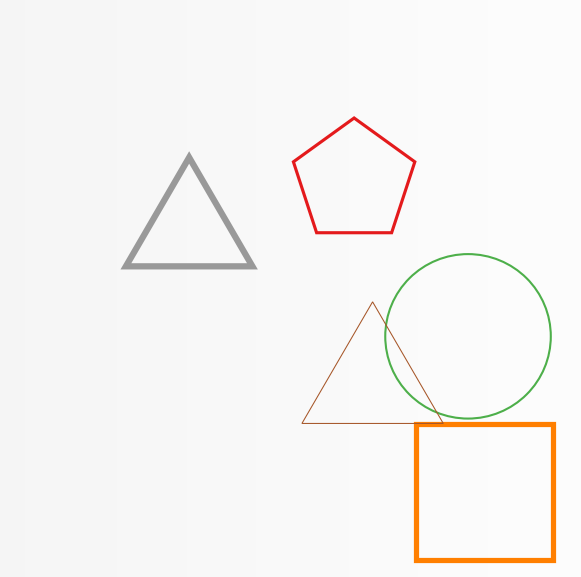[{"shape": "pentagon", "thickness": 1.5, "radius": 0.55, "center": [0.609, 0.685]}, {"shape": "circle", "thickness": 1, "radius": 0.71, "center": [0.805, 0.417]}, {"shape": "square", "thickness": 2.5, "radius": 0.59, "center": [0.834, 0.147]}, {"shape": "triangle", "thickness": 0.5, "radius": 0.7, "center": [0.641, 0.336]}, {"shape": "triangle", "thickness": 3, "radius": 0.63, "center": [0.325, 0.601]}]